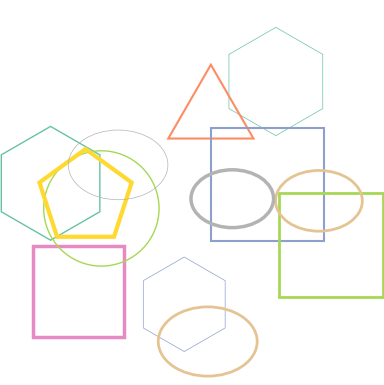[{"shape": "hexagon", "thickness": 0.5, "radius": 0.7, "center": [0.716, 0.788]}, {"shape": "hexagon", "thickness": 1, "radius": 0.74, "center": [0.131, 0.524]}, {"shape": "triangle", "thickness": 1.5, "radius": 0.64, "center": [0.548, 0.704]}, {"shape": "hexagon", "thickness": 0.5, "radius": 0.61, "center": [0.479, 0.21]}, {"shape": "square", "thickness": 1.5, "radius": 0.73, "center": [0.696, 0.52]}, {"shape": "square", "thickness": 2.5, "radius": 0.59, "center": [0.203, 0.243]}, {"shape": "circle", "thickness": 1, "radius": 0.75, "center": [0.263, 0.459]}, {"shape": "square", "thickness": 2, "radius": 0.68, "center": [0.86, 0.364]}, {"shape": "pentagon", "thickness": 3, "radius": 0.63, "center": [0.222, 0.487]}, {"shape": "oval", "thickness": 2, "radius": 0.64, "center": [0.54, 0.113]}, {"shape": "oval", "thickness": 2, "radius": 0.56, "center": [0.828, 0.478]}, {"shape": "oval", "thickness": 2.5, "radius": 0.54, "center": [0.603, 0.484]}, {"shape": "oval", "thickness": 0.5, "radius": 0.65, "center": [0.307, 0.572]}]